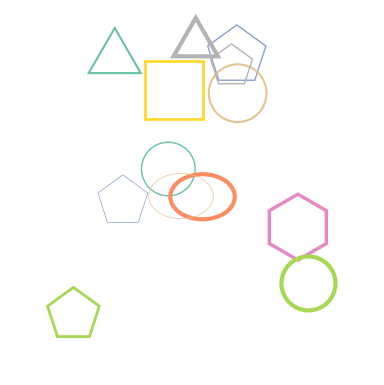[{"shape": "circle", "thickness": 1, "radius": 0.35, "center": [0.437, 0.561]}, {"shape": "triangle", "thickness": 1.5, "radius": 0.39, "center": [0.298, 0.849]}, {"shape": "oval", "thickness": 3, "radius": 0.42, "center": [0.526, 0.489]}, {"shape": "pentagon", "thickness": 0.5, "radius": 0.34, "center": [0.319, 0.478]}, {"shape": "pentagon", "thickness": 1, "radius": 0.4, "center": [0.615, 0.856]}, {"shape": "hexagon", "thickness": 2.5, "radius": 0.43, "center": [0.774, 0.41]}, {"shape": "pentagon", "thickness": 2, "radius": 0.35, "center": [0.191, 0.183]}, {"shape": "circle", "thickness": 3, "radius": 0.35, "center": [0.801, 0.264]}, {"shape": "square", "thickness": 2, "radius": 0.38, "center": [0.452, 0.766]}, {"shape": "oval", "thickness": 0.5, "radius": 0.42, "center": [0.47, 0.491]}, {"shape": "circle", "thickness": 1.5, "radius": 0.37, "center": [0.617, 0.758]}, {"shape": "pentagon", "thickness": 1, "radius": 0.29, "center": [0.601, 0.829]}, {"shape": "triangle", "thickness": 3, "radius": 0.33, "center": [0.508, 0.887]}]